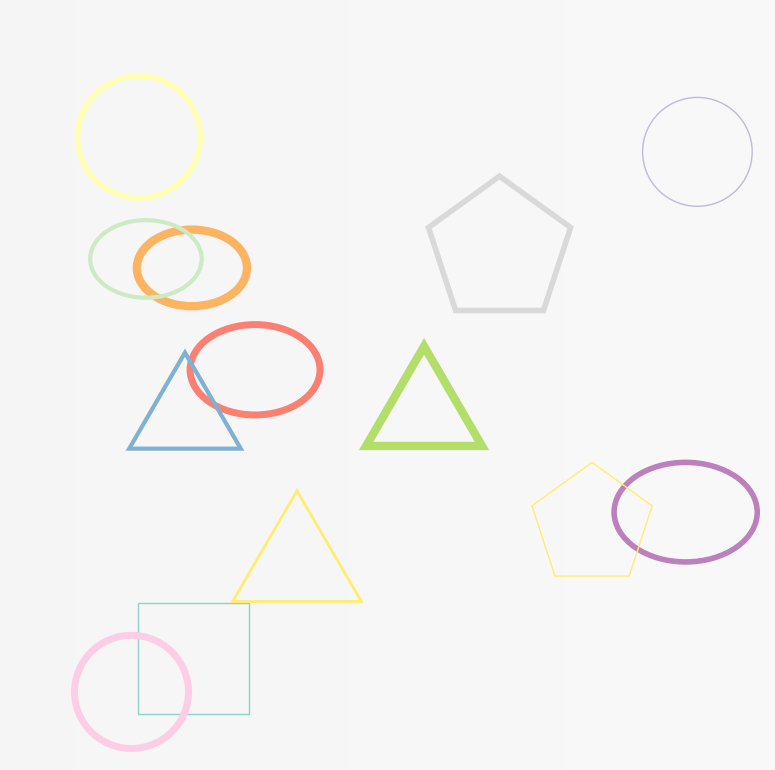[{"shape": "square", "thickness": 0.5, "radius": 0.36, "center": [0.25, 0.144]}, {"shape": "circle", "thickness": 2, "radius": 0.4, "center": [0.179, 0.822]}, {"shape": "circle", "thickness": 0.5, "radius": 0.35, "center": [0.9, 0.803]}, {"shape": "oval", "thickness": 2.5, "radius": 0.42, "center": [0.329, 0.52]}, {"shape": "triangle", "thickness": 1.5, "radius": 0.42, "center": [0.239, 0.459]}, {"shape": "oval", "thickness": 3, "radius": 0.36, "center": [0.248, 0.652]}, {"shape": "triangle", "thickness": 3, "radius": 0.43, "center": [0.547, 0.464]}, {"shape": "circle", "thickness": 2.5, "radius": 0.37, "center": [0.17, 0.101]}, {"shape": "pentagon", "thickness": 2, "radius": 0.48, "center": [0.645, 0.675]}, {"shape": "oval", "thickness": 2, "radius": 0.46, "center": [0.885, 0.335]}, {"shape": "oval", "thickness": 1.5, "radius": 0.36, "center": [0.188, 0.664]}, {"shape": "pentagon", "thickness": 0.5, "radius": 0.41, "center": [0.764, 0.318]}, {"shape": "triangle", "thickness": 1, "radius": 0.48, "center": [0.383, 0.267]}]